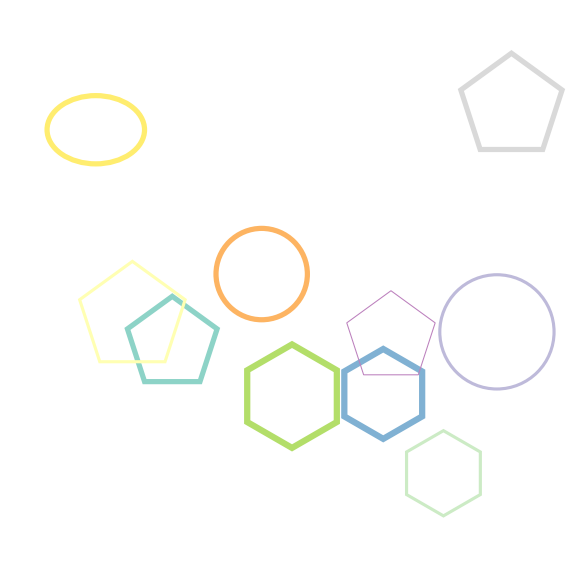[{"shape": "pentagon", "thickness": 2.5, "radius": 0.41, "center": [0.298, 0.404]}, {"shape": "pentagon", "thickness": 1.5, "radius": 0.48, "center": [0.229, 0.45]}, {"shape": "circle", "thickness": 1.5, "radius": 0.49, "center": [0.86, 0.424]}, {"shape": "hexagon", "thickness": 3, "radius": 0.39, "center": [0.664, 0.317]}, {"shape": "circle", "thickness": 2.5, "radius": 0.4, "center": [0.453, 0.525]}, {"shape": "hexagon", "thickness": 3, "radius": 0.45, "center": [0.506, 0.313]}, {"shape": "pentagon", "thickness": 2.5, "radius": 0.46, "center": [0.886, 0.815]}, {"shape": "pentagon", "thickness": 0.5, "radius": 0.4, "center": [0.677, 0.415]}, {"shape": "hexagon", "thickness": 1.5, "radius": 0.37, "center": [0.768, 0.18]}, {"shape": "oval", "thickness": 2.5, "radius": 0.42, "center": [0.166, 0.774]}]